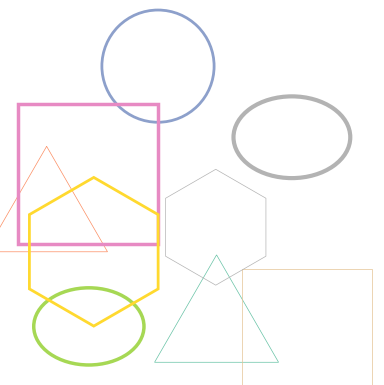[{"shape": "triangle", "thickness": 0.5, "radius": 0.93, "center": [0.563, 0.152]}, {"shape": "triangle", "thickness": 0.5, "radius": 0.91, "center": [0.121, 0.437]}, {"shape": "circle", "thickness": 2, "radius": 0.73, "center": [0.41, 0.828]}, {"shape": "square", "thickness": 2.5, "radius": 0.91, "center": [0.228, 0.548]}, {"shape": "oval", "thickness": 2.5, "radius": 0.72, "center": [0.231, 0.152]}, {"shape": "hexagon", "thickness": 2, "radius": 0.97, "center": [0.244, 0.346]}, {"shape": "square", "thickness": 0.5, "radius": 0.84, "center": [0.797, 0.132]}, {"shape": "hexagon", "thickness": 0.5, "radius": 0.75, "center": [0.56, 0.41]}, {"shape": "oval", "thickness": 3, "radius": 0.76, "center": [0.758, 0.644]}]